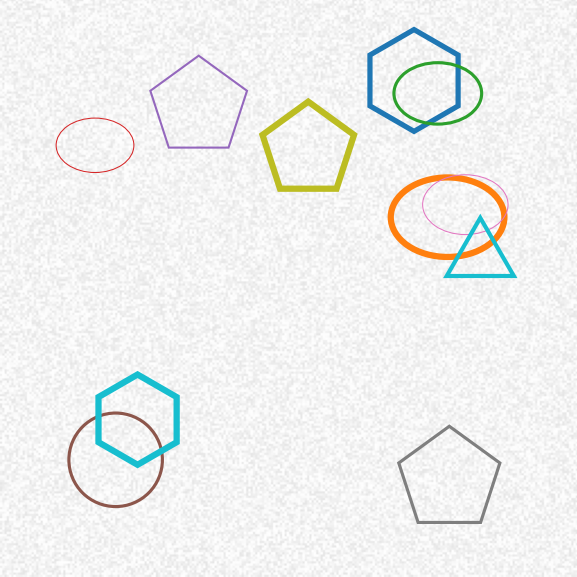[{"shape": "hexagon", "thickness": 2.5, "radius": 0.44, "center": [0.717, 0.86]}, {"shape": "oval", "thickness": 3, "radius": 0.49, "center": [0.775, 0.623]}, {"shape": "oval", "thickness": 1.5, "radius": 0.38, "center": [0.758, 0.837]}, {"shape": "oval", "thickness": 0.5, "radius": 0.34, "center": [0.165, 0.748]}, {"shape": "pentagon", "thickness": 1, "radius": 0.44, "center": [0.344, 0.815]}, {"shape": "circle", "thickness": 1.5, "radius": 0.4, "center": [0.2, 0.203]}, {"shape": "oval", "thickness": 0.5, "radius": 0.37, "center": [0.806, 0.645]}, {"shape": "pentagon", "thickness": 1.5, "radius": 0.46, "center": [0.778, 0.169]}, {"shape": "pentagon", "thickness": 3, "radius": 0.42, "center": [0.534, 0.74]}, {"shape": "hexagon", "thickness": 3, "radius": 0.39, "center": [0.238, 0.272]}, {"shape": "triangle", "thickness": 2, "radius": 0.34, "center": [0.832, 0.555]}]